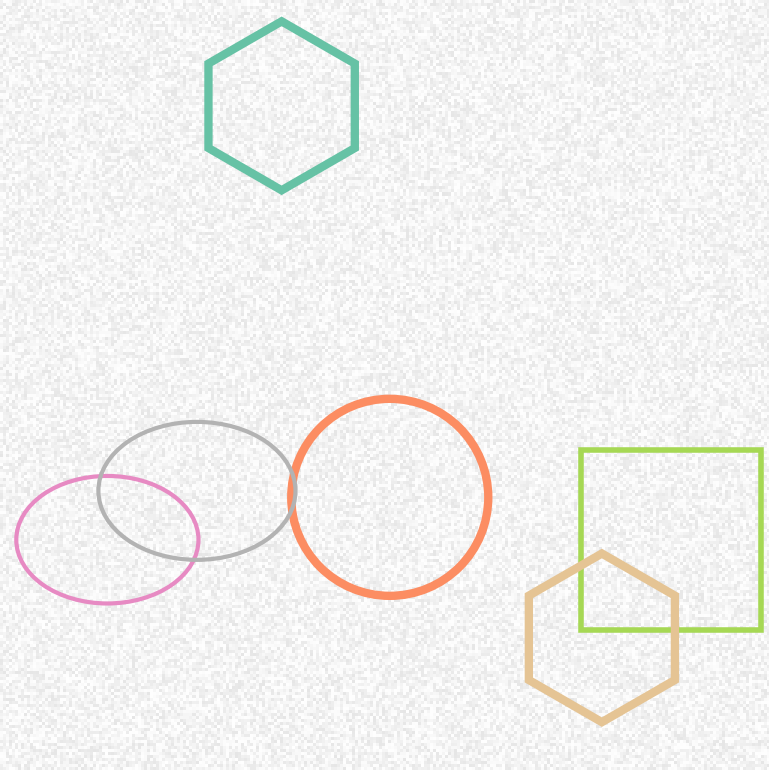[{"shape": "hexagon", "thickness": 3, "radius": 0.55, "center": [0.366, 0.863]}, {"shape": "circle", "thickness": 3, "radius": 0.64, "center": [0.506, 0.354]}, {"shape": "oval", "thickness": 1.5, "radius": 0.59, "center": [0.139, 0.299]}, {"shape": "square", "thickness": 2, "radius": 0.58, "center": [0.871, 0.299]}, {"shape": "hexagon", "thickness": 3, "radius": 0.55, "center": [0.782, 0.172]}, {"shape": "oval", "thickness": 1.5, "radius": 0.64, "center": [0.256, 0.363]}]